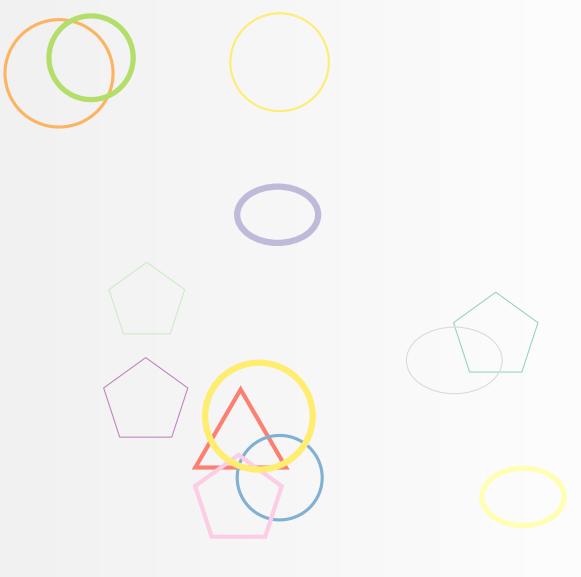[{"shape": "pentagon", "thickness": 0.5, "radius": 0.38, "center": [0.853, 0.417]}, {"shape": "oval", "thickness": 2.5, "radius": 0.35, "center": [0.9, 0.139]}, {"shape": "oval", "thickness": 3, "radius": 0.35, "center": [0.478, 0.627]}, {"shape": "triangle", "thickness": 2, "radius": 0.45, "center": [0.414, 0.235]}, {"shape": "circle", "thickness": 1.5, "radius": 0.37, "center": [0.481, 0.172]}, {"shape": "circle", "thickness": 1.5, "radius": 0.46, "center": [0.102, 0.872]}, {"shape": "circle", "thickness": 2.5, "radius": 0.36, "center": [0.157, 0.899]}, {"shape": "pentagon", "thickness": 2, "radius": 0.39, "center": [0.41, 0.133]}, {"shape": "oval", "thickness": 0.5, "radius": 0.41, "center": [0.782, 0.375]}, {"shape": "pentagon", "thickness": 0.5, "radius": 0.38, "center": [0.251, 0.304]}, {"shape": "pentagon", "thickness": 0.5, "radius": 0.34, "center": [0.253, 0.476]}, {"shape": "circle", "thickness": 3, "radius": 0.46, "center": [0.445, 0.279]}, {"shape": "circle", "thickness": 1, "radius": 0.42, "center": [0.481, 0.891]}]